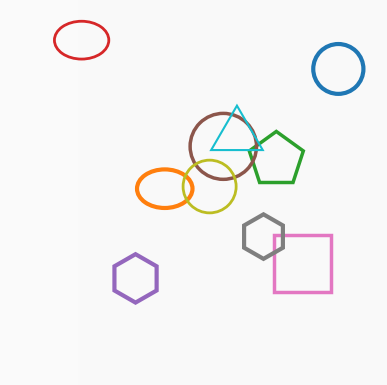[{"shape": "circle", "thickness": 3, "radius": 0.32, "center": [0.873, 0.821]}, {"shape": "oval", "thickness": 3, "radius": 0.36, "center": [0.425, 0.51]}, {"shape": "pentagon", "thickness": 2.5, "radius": 0.37, "center": [0.713, 0.585]}, {"shape": "oval", "thickness": 2, "radius": 0.35, "center": [0.211, 0.896]}, {"shape": "hexagon", "thickness": 3, "radius": 0.31, "center": [0.35, 0.277]}, {"shape": "circle", "thickness": 2.5, "radius": 0.43, "center": [0.576, 0.62]}, {"shape": "square", "thickness": 2.5, "radius": 0.37, "center": [0.78, 0.315]}, {"shape": "hexagon", "thickness": 3, "radius": 0.29, "center": [0.68, 0.385]}, {"shape": "circle", "thickness": 2, "radius": 0.34, "center": [0.541, 0.516]}, {"shape": "triangle", "thickness": 1.5, "radius": 0.38, "center": [0.611, 0.649]}]